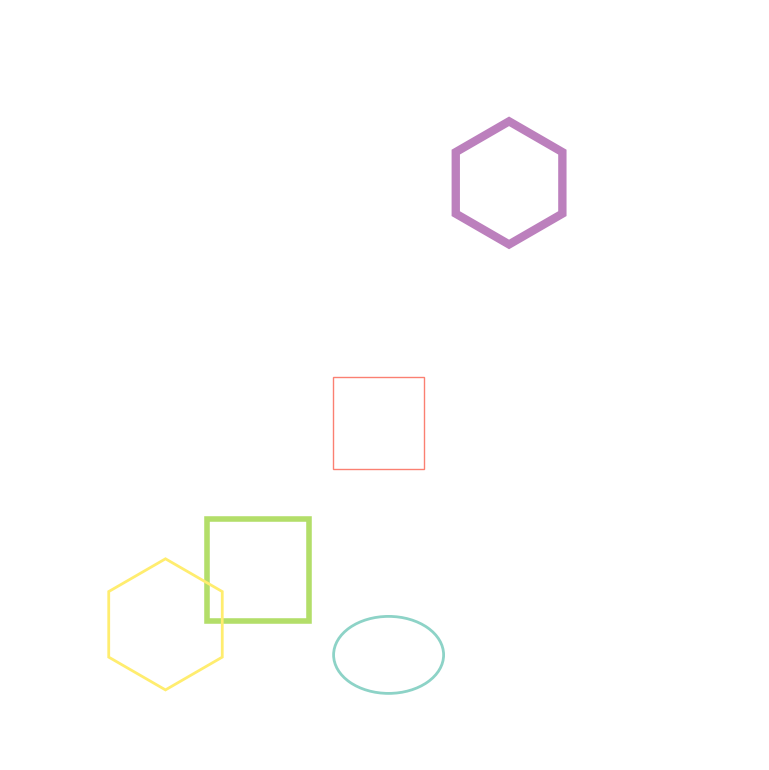[{"shape": "oval", "thickness": 1, "radius": 0.36, "center": [0.505, 0.149]}, {"shape": "square", "thickness": 0.5, "radius": 0.3, "center": [0.491, 0.451]}, {"shape": "square", "thickness": 2, "radius": 0.33, "center": [0.335, 0.26]}, {"shape": "hexagon", "thickness": 3, "radius": 0.4, "center": [0.661, 0.762]}, {"shape": "hexagon", "thickness": 1, "radius": 0.43, "center": [0.215, 0.189]}]